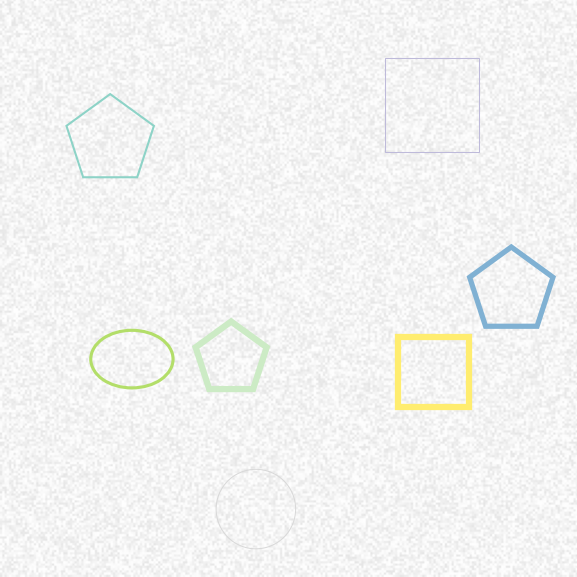[{"shape": "pentagon", "thickness": 1, "radius": 0.4, "center": [0.191, 0.757]}, {"shape": "square", "thickness": 0.5, "radius": 0.41, "center": [0.748, 0.817]}, {"shape": "pentagon", "thickness": 2.5, "radius": 0.38, "center": [0.885, 0.496]}, {"shape": "oval", "thickness": 1.5, "radius": 0.36, "center": [0.228, 0.377]}, {"shape": "circle", "thickness": 0.5, "radius": 0.34, "center": [0.443, 0.118]}, {"shape": "pentagon", "thickness": 3, "radius": 0.32, "center": [0.4, 0.378]}, {"shape": "square", "thickness": 3, "radius": 0.3, "center": [0.751, 0.355]}]